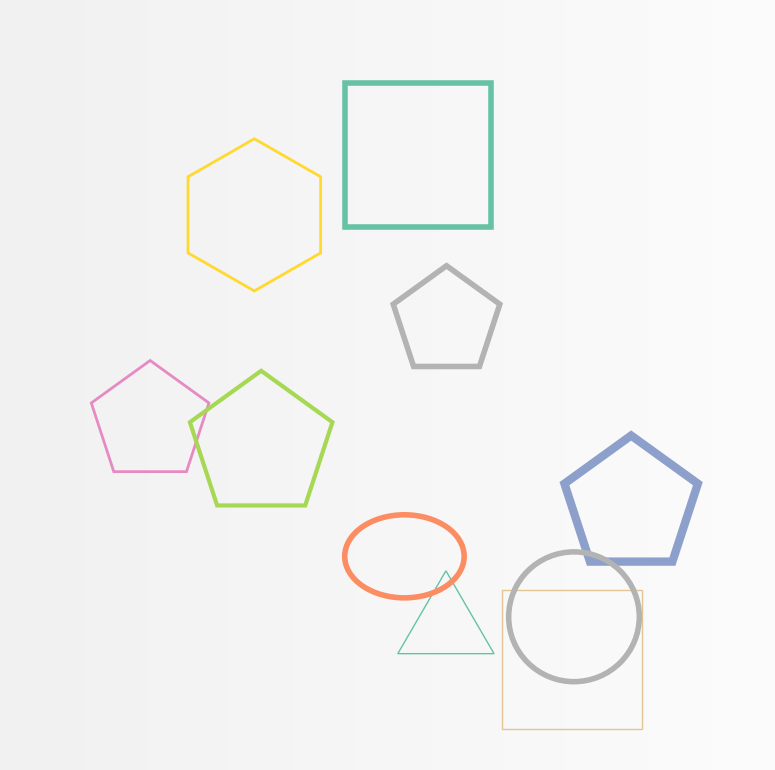[{"shape": "square", "thickness": 2, "radius": 0.47, "center": [0.54, 0.799]}, {"shape": "triangle", "thickness": 0.5, "radius": 0.36, "center": [0.575, 0.187]}, {"shape": "oval", "thickness": 2, "radius": 0.39, "center": [0.522, 0.278]}, {"shape": "pentagon", "thickness": 3, "radius": 0.45, "center": [0.814, 0.344]}, {"shape": "pentagon", "thickness": 1, "radius": 0.4, "center": [0.194, 0.452]}, {"shape": "pentagon", "thickness": 1.5, "radius": 0.48, "center": [0.337, 0.422]}, {"shape": "hexagon", "thickness": 1, "radius": 0.49, "center": [0.328, 0.721]}, {"shape": "square", "thickness": 0.5, "radius": 0.45, "center": [0.738, 0.143]}, {"shape": "pentagon", "thickness": 2, "radius": 0.36, "center": [0.576, 0.583]}, {"shape": "circle", "thickness": 2, "radius": 0.42, "center": [0.741, 0.199]}]